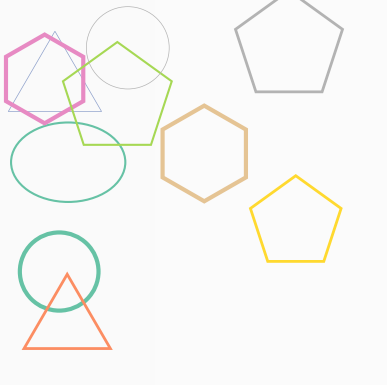[{"shape": "circle", "thickness": 3, "radius": 0.51, "center": [0.153, 0.295]}, {"shape": "oval", "thickness": 1.5, "radius": 0.74, "center": [0.176, 0.579]}, {"shape": "triangle", "thickness": 2, "radius": 0.64, "center": [0.173, 0.159]}, {"shape": "triangle", "thickness": 0.5, "radius": 0.7, "center": [0.142, 0.78]}, {"shape": "hexagon", "thickness": 3, "radius": 0.58, "center": [0.115, 0.795]}, {"shape": "pentagon", "thickness": 1.5, "radius": 0.74, "center": [0.303, 0.743]}, {"shape": "pentagon", "thickness": 2, "radius": 0.62, "center": [0.763, 0.421]}, {"shape": "hexagon", "thickness": 3, "radius": 0.62, "center": [0.527, 0.601]}, {"shape": "circle", "thickness": 0.5, "radius": 0.53, "center": [0.33, 0.876]}, {"shape": "pentagon", "thickness": 2, "radius": 0.73, "center": [0.746, 0.879]}]